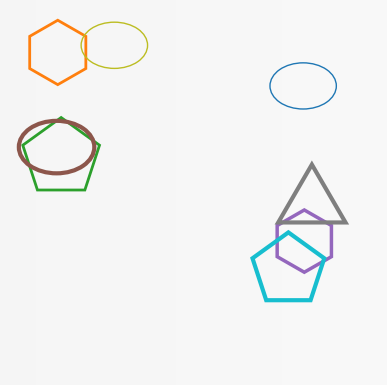[{"shape": "oval", "thickness": 1, "radius": 0.43, "center": [0.782, 0.777]}, {"shape": "hexagon", "thickness": 2, "radius": 0.42, "center": [0.149, 0.864]}, {"shape": "pentagon", "thickness": 2, "radius": 0.52, "center": [0.158, 0.591]}, {"shape": "hexagon", "thickness": 2.5, "radius": 0.4, "center": [0.785, 0.374]}, {"shape": "oval", "thickness": 3, "radius": 0.49, "center": [0.146, 0.618]}, {"shape": "triangle", "thickness": 3, "radius": 0.5, "center": [0.805, 0.472]}, {"shape": "oval", "thickness": 1, "radius": 0.43, "center": [0.295, 0.882]}, {"shape": "pentagon", "thickness": 3, "radius": 0.49, "center": [0.744, 0.299]}]